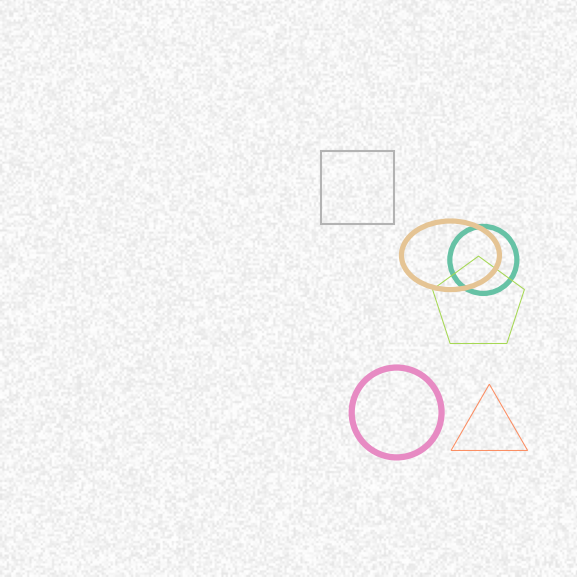[{"shape": "circle", "thickness": 2.5, "radius": 0.29, "center": [0.837, 0.549]}, {"shape": "triangle", "thickness": 0.5, "radius": 0.38, "center": [0.847, 0.257]}, {"shape": "circle", "thickness": 3, "radius": 0.39, "center": [0.687, 0.285]}, {"shape": "pentagon", "thickness": 0.5, "radius": 0.42, "center": [0.829, 0.472]}, {"shape": "oval", "thickness": 2.5, "radius": 0.42, "center": [0.78, 0.557]}, {"shape": "square", "thickness": 1, "radius": 0.32, "center": [0.619, 0.675]}]